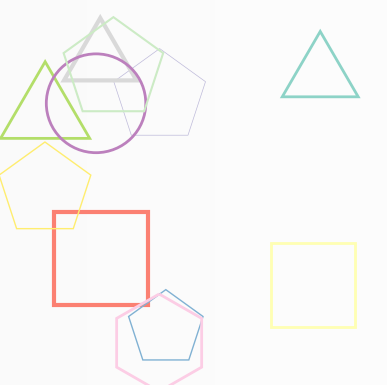[{"shape": "triangle", "thickness": 2, "radius": 0.57, "center": [0.826, 0.805]}, {"shape": "square", "thickness": 2, "radius": 0.54, "center": [0.808, 0.26]}, {"shape": "pentagon", "thickness": 0.5, "radius": 0.62, "center": [0.412, 0.749]}, {"shape": "square", "thickness": 3, "radius": 0.6, "center": [0.261, 0.328]}, {"shape": "pentagon", "thickness": 1, "radius": 0.5, "center": [0.428, 0.147]}, {"shape": "triangle", "thickness": 2, "radius": 0.66, "center": [0.117, 0.707]}, {"shape": "hexagon", "thickness": 2, "radius": 0.63, "center": [0.411, 0.11]}, {"shape": "triangle", "thickness": 3, "radius": 0.54, "center": [0.259, 0.845]}, {"shape": "circle", "thickness": 2, "radius": 0.64, "center": [0.248, 0.732]}, {"shape": "pentagon", "thickness": 1.5, "radius": 0.68, "center": [0.293, 0.82]}, {"shape": "pentagon", "thickness": 1, "radius": 0.62, "center": [0.116, 0.507]}]